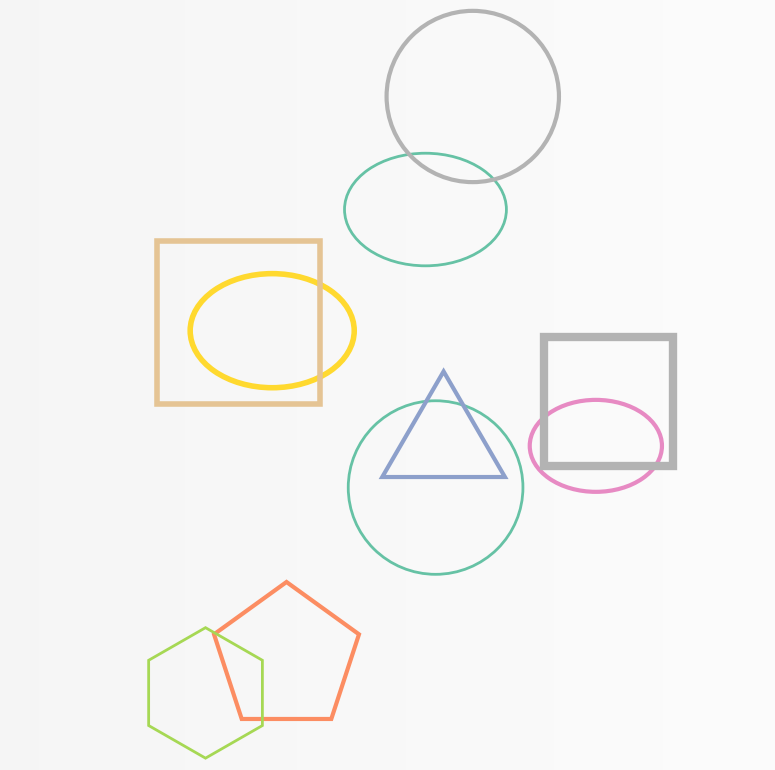[{"shape": "circle", "thickness": 1, "radius": 0.56, "center": [0.562, 0.367]}, {"shape": "oval", "thickness": 1, "radius": 0.52, "center": [0.549, 0.728]}, {"shape": "pentagon", "thickness": 1.5, "radius": 0.49, "center": [0.37, 0.146]}, {"shape": "triangle", "thickness": 1.5, "radius": 0.46, "center": [0.572, 0.426]}, {"shape": "oval", "thickness": 1.5, "radius": 0.43, "center": [0.769, 0.421]}, {"shape": "hexagon", "thickness": 1, "radius": 0.42, "center": [0.265, 0.1]}, {"shape": "oval", "thickness": 2, "radius": 0.53, "center": [0.351, 0.571]}, {"shape": "square", "thickness": 2, "radius": 0.53, "center": [0.308, 0.581]}, {"shape": "circle", "thickness": 1.5, "radius": 0.56, "center": [0.61, 0.875]}, {"shape": "square", "thickness": 3, "radius": 0.42, "center": [0.785, 0.478]}]